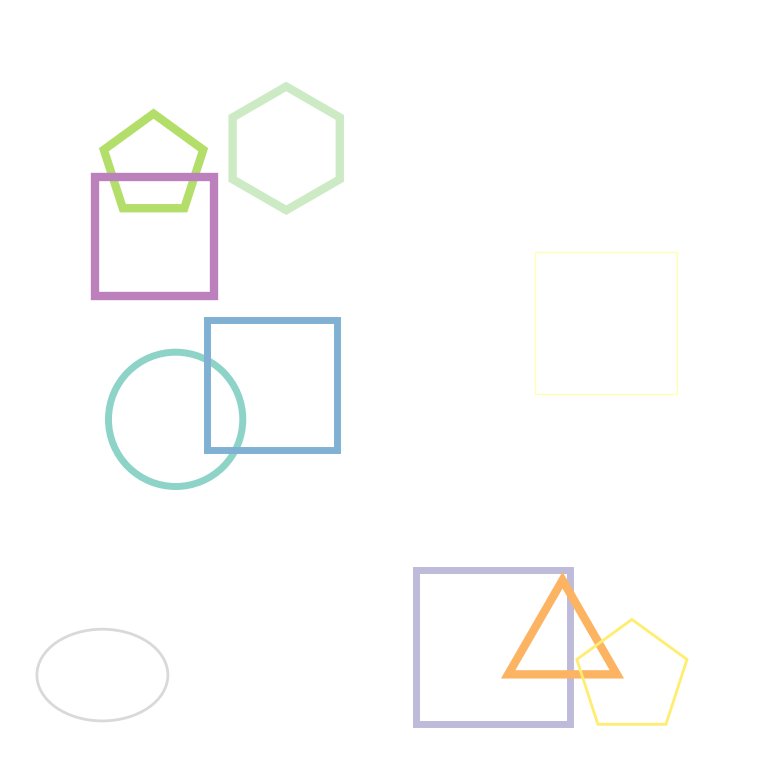[{"shape": "circle", "thickness": 2.5, "radius": 0.44, "center": [0.228, 0.455]}, {"shape": "square", "thickness": 0.5, "radius": 0.46, "center": [0.788, 0.58]}, {"shape": "square", "thickness": 2.5, "radius": 0.5, "center": [0.64, 0.16]}, {"shape": "square", "thickness": 2.5, "radius": 0.42, "center": [0.353, 0.5]}, {"shape": "triangle", "thickness": 3, "radius": 0.41, "center": [0.731, 0.165]}, {"shape": "pentagon", "thickness": 3, "radius": 0.34, "center": [0.199, 0.785]}, {"shape": "oval", "thickness": 1, "radius": 0.43, "center": [0.133, 0.123]}, {"shape": "square", "thickness": 3, "radius": 0.38, "center": [0.201, 0.693]}, {"shape": "hexagon", "thickness": 3, "radius": 0.4, "center": [0.372, 0.807]}, {"shape": "pentagon", "thickness": 1, "radius": 0.38, "center": [0.821, 0.12]}]